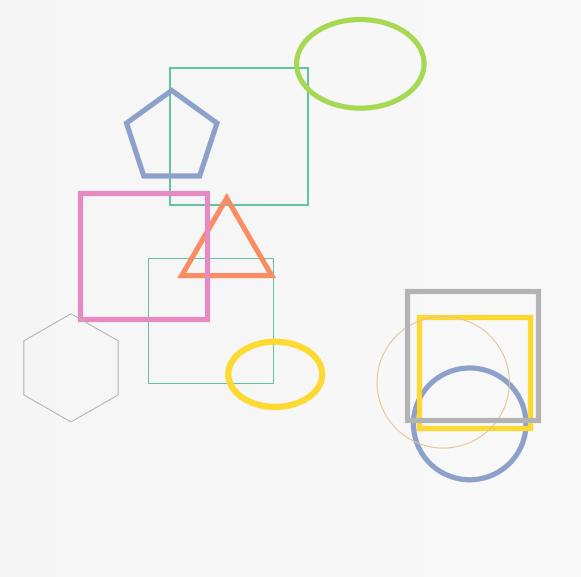[{"shape": "square", "thickness": 0.5, "radius": 0.54, "center": [0.362, 0.445]}, {"shape": "square", "thickness": 1, "radius": 0.59, "center": [0.411, 0.763]}, {"shape": "triangle", "thickness": 2.5, "radius": 0.45, "center": [0.39, 0.567]}, {"shape": "pentagon", "thickness": 2.5, "radius": 0.41, "center": [0.295, 0.761]}, {"shape": "circle", "thickness": 2.5, "radius": 0.48, "center": [0.808, 0.265]}, {"shape": "square", "thickness": 2.5, "radius": 0.54, "center": [0.247, 0.556]}, {"shape": "oval", "thickness": 2.5, "radius": 0.55, "center": [0.62, 0.889]}, {"shape": "oval", "thickness": 3, "radius": 0.4, "center": [0.474, 0.351]}, {"shape": "square", "thickness": 2.5, "radius": 0.48, "center": [0.817, 0.354]}, {"shape": "circle", "thickness": 0.5, "radius": 0.57, "center": [0.763, 0.337]}, {"shape": "hexagon", "thickness": 0.5, "radius": 0.47, "center": [0.122, 0.362]}, {"shape": "square", "thickness": 2.5, "radius": 0.56, "center": [0.813, 0.384]}]